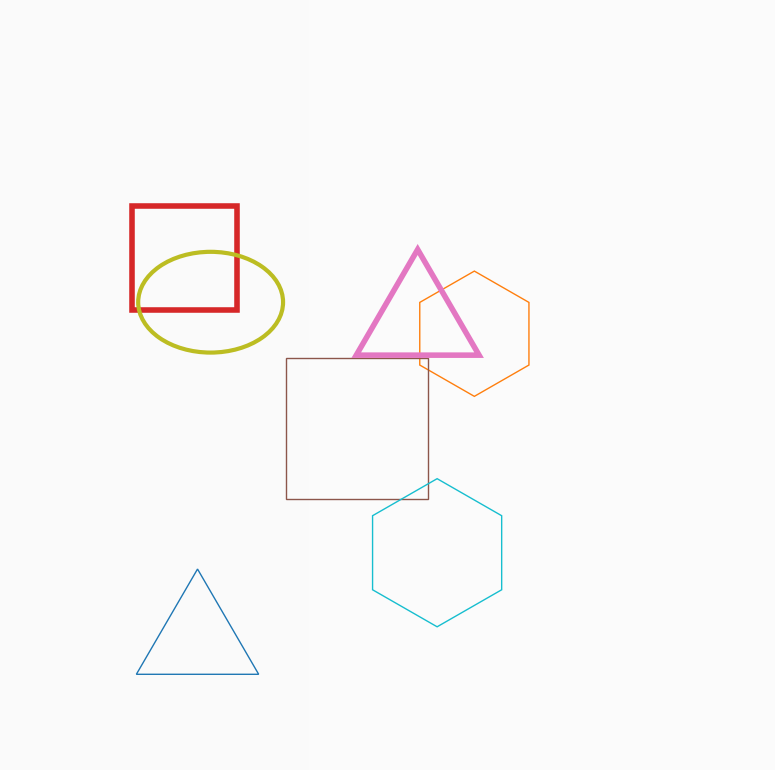[{"shape": "triangle", "thickness": 0.5, "radius": 0.46, "center": [0.255, 0.17]}, {"shape": "hexagon", "thickness": 0.5, "radius": 0.41, "center": [0.612, 0.567]}, {"shape": "square", "thickness": 2, "radius": 0.34, "center": [0.238, 0.664]}, {"shape": "square", "thickness": 0.5, "radius": 0.46, "center": [0.461, 0.444]}, {"shape": "triangle", "thickness": 2, "radius": 0.46, "center": [0.539, 0.584]}, {"shape": "oval", "thickness": 1.5, "radius": 0.47, "center": [0.272, 0.608]}, {"shape": "hexagon", "thickness": 0.5, "radius": 0.48, "center": [0.564, 0.282]}]